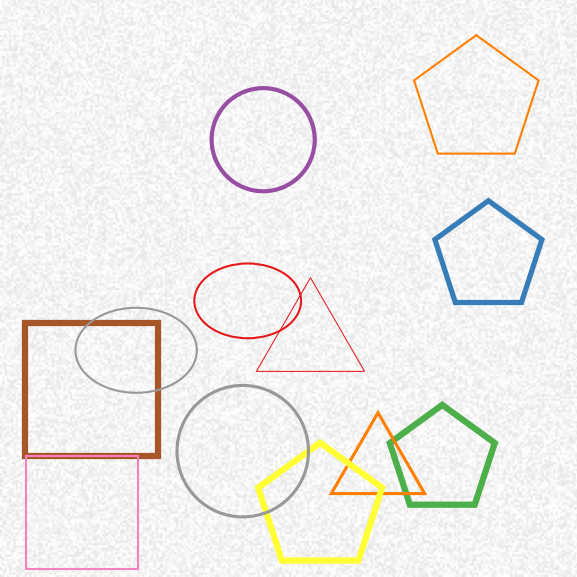[{"shape": "triangle", "thickness": 0.5, "radius": 0.54, "center": [0.538, 0.41]}, {"shape": "oval", "thickness": 1, "radius": 0.46, "center": [0.429, 0.478]}, {"shape": "pentagon", "thickness": 2.5, "radius": 0.49, "center": [0.846, 0.554]}, {"shape": "pentagon", "thickness": 3, "radius": 0.48, "center": [0.766, 0.202]}, {"shape": "circle", "thickness": 2, "radius": 0.45, "center": [0.456, 0.757]}, {"shape": "pentagon", "thickness": 1, "radius": 0.57, "center": [0.825, 0.825]}, {"shape": "triangle", "thickness": 1.5, "radius": 0.47, "center": [0.655, 0.191]}, {"shape": "pentagon", "thickness": 3, "radius": 0.56, "center": [0.554, 0.12]}, {"shape": "square", "thickness": 3, "radius": 0.58, "center": [0.159, 0.325]}, {"shape": "square", "thickness": 1, "radius": 0.49, "center": [0.142, 0.112]}, {"shape": "circle", "thickness": 1.5, "radius": 0.57, "center": [0.42, 0.218]}, {"shape": "oval", "thickness": 1, "radius": 0.53, "center": [0.236, 0.393]}]